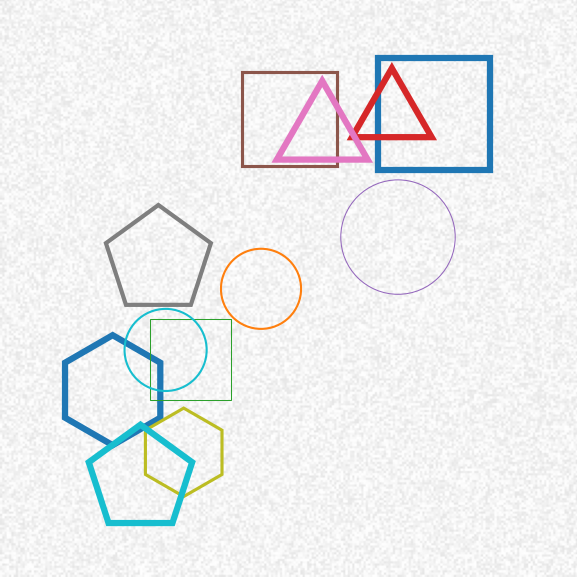[{"shape": "hexagon", "thickness": 3, "radius": 0.48, "center": [0.195, 0.323]}, {"shape": "square", "thickness": 3, "radius": 0.48, "center": [0.751, 0.802]}, {"shape": "circle", "thickness": 1, "radius": 0.35, "center": [0.452, 0.499]}, {"shape": "square", "thickness": 0.5, "radius": 0.35, "center": [0.33, 0.377]}, {"shape": "triangle", "thickness": 3, "radius": 0.4, "center": [0.679, 0.801]}, {"shape": "circle", "thickness": 0.5, "radius": 0.5, "center": [0.689, 0.589]}, {"shape": "square", "thickness": 1.5, "radius": 0.41, "center": [0.502, 0.793]}, {"shape": "triangle", "thickness": 3, "radius": 0.45, "center": [0.558, 0.768]}, {"shape": "pentagon", "thickness": 2, "radius": 0.48, "center": [0.274, 0.549]}, {"shape": "hexagon", "thickness": 1.5, "radius": 0.38, "center": [0.318, 0.216]}, {"shape": "pentagon", "thickness": 3, "radius": 0.47, "center": [0.243, 0.17]}, {"shape": "circle", "thickness": 1, "radius": 0.36, "center": [0.287, 0.393]}]